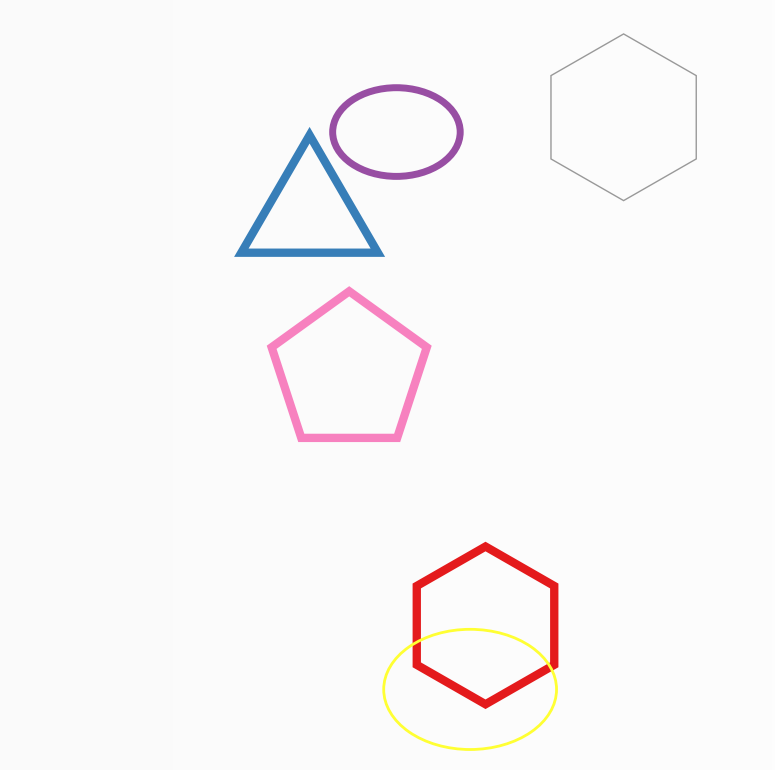[{"shape": "hexagon", "thickness": 3, "radius": 0.51, "center": [0.626, 0.188]}, {"shape": "triangle", "thickness": 3, "radius": 0.51, "center": [0.399, 0.723]}, {"shape": "oval", "thickness": 2.5, "radius": 0.41, "center": [0.512, 0.829]}, {"shape": "oval", "thickness": 1, "radius": 0.56, "center": [0.607, 0.105]}, {"shape": "pentagon", "thickness": 3, "radius": 0.53, "center": [0.451, 0.516]}, {"shape": "hexagon", "thickness": 0.5, "radius": 0.54, "center": [0.805, 0.848]}]